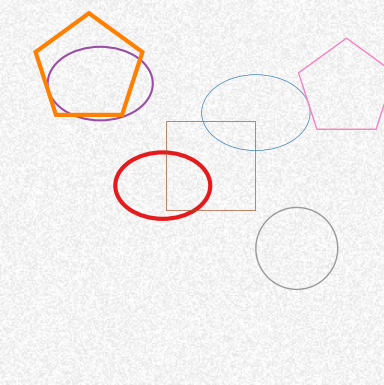[{"shape": "oval", "thickness": 3, "radius": 0.62, "center": [0.423, 0.518]}, {"shape": "oval", "thickness": 0.5, "radius": 0.7, "center": [0.665, 0.707]}, {"shape": "oval", "thickness": 1.5, "radius": 0.68, "center": [0.26, 0.783]}, {"shape": "pentagon", "thickness": 3, "radius": 0.73, "center": [0.231, 0.82]}, {"shape": "square", "thickness": 0.5, "radius": 0.58, "center": [0.548, 0.57]}, {"shape": "pentagon", "thickness": 1, "radius": 0.65, "center": [0.9, 0.77]}, {"shape": "circle", "thickness": 1, "radius": 0.53, "center": [0.771, 0.355]}]